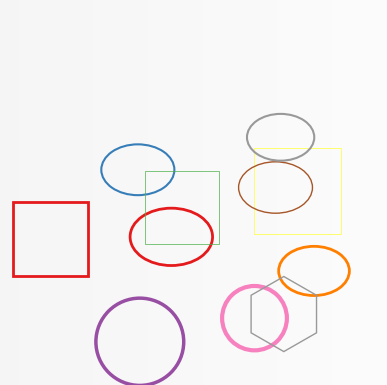[{"shape": "oval", "thickness": 2, "radius": 0.53, "center": [0.442, 0.385]}, {"shape": "square", "thickness": 2, "radius": 0.48, "center": [0.13, 0.379]}, {"shape": "oval", "thickness": 1.5, "radius": 0.47, "center": [0.356, 0.559]}, {"shape": "square", "thickness": 0.5, "radius": 0.47, "center": [0.469, 0.462]}, {"shape": "circle", "thickness": 2.5, "radius": 0.57, "center": [0.361, 0.112]}, {"shape": "oval", "thickness": 2, "radius": 0.46, "center": [0.81, 0.296]}, {"shape": "square", "thickness": 0.5, "radius": 0.56, "center": [0.767, 0.503]}, {"shape": "oval", "thickness": 1, "radius": 0.48, "center": [0.711, 0.513]}, {"shape": "circle", "thickness": 3, "radius": 0.42, "center": [0.657, 0.174]}, {"shape": "oval", "thickness": 1.5, "radius": 0.43, "center": [0.724, 0.643]}, {"shape": "hexagon", "thickness": 1, "radius": 0.49, "center": [0.732, 0.184]}]